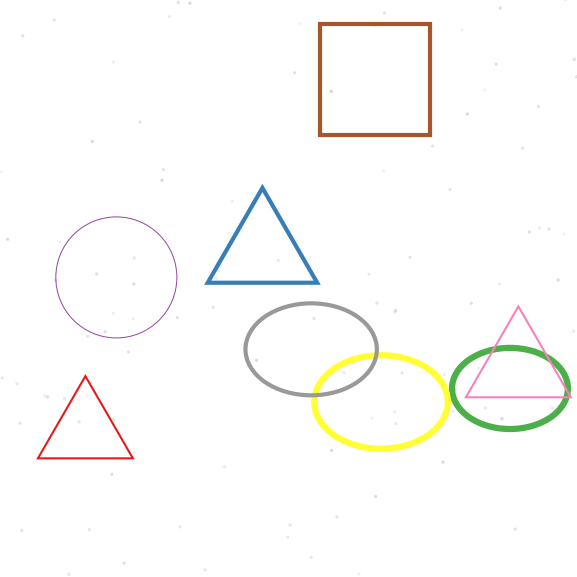[{"shape": "triangle", "thickness": 1, "radius": 0.47, "center": [0.148, 0.253]}, {"shape": "triangle", "thickness": 2, "radius": 0.55, "center": [0.454, 0.564]}, {"shape": "oval", "thickness": 3, "radius": 0.5, "center": [0.883, 0.326]}, {"shape": "circle", "thickness": 0.5, "radius": 0.52, "center": [0.201, 0.519]}, {"shape": "oval", "thickness": 3, "radius": 0.58, "center": [0.66, 0.303]}, {"shape": "square", "thickness": 2, "radius": 0.48, "center": [0.649, 0.861]}, {"shape": "triangle", "thickness": 1, "radius": 0.52, "center": [0.898, 0.364]}, {"shape": "oval", "thickness": 2, "radius": 0.57, "center": [0.539, 0.394]}]